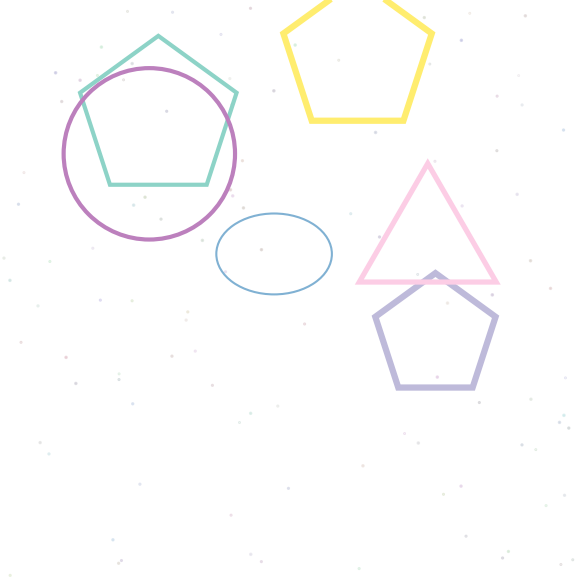[{"shape": "pentagon", "thickness": 2, "radius": 0.71, "center": [0.274, 0.795]}, {"shape": "pentagon", "thickness": 3, "radius": 0.55, "center": [0.754, 0.417]}, {"shape": "oval", "thickness": 1, "radius": 0.5, "center": [0.475, 0.559]}, {"shape": "triangle", "thickness": 2.5, "radius": 0.68, "center": [0.741, 0.579]}, {"shape": "circle", "thickness": 2, "radius": 0.74, "center": [0.259, 0.733]}, {"shape": "pentagon", "thickness": 3, "radius": 0.68, "center": [0.619, 0.899]}]